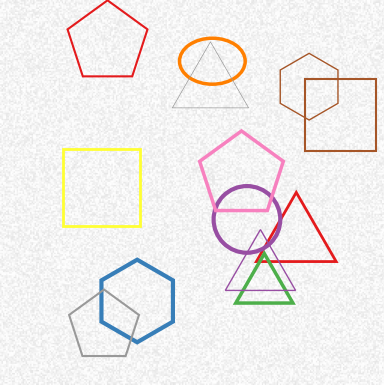[{"shape": "triangle", "thickness": 2, "radius": 0.6, "center": [0.77, 0.38]}, {"shape": "pentagon", "thickness": 1.5, "radius": 0.55, "center": [0.279, 0.89]}, {"shape": "hexagon", "thickness": 3, "radius": 0.54, "center": [0.356, 0.218]}, {"shape": "triangle", "thickness": 2.5, "radius": 0.43, "center": [0.687, 0.256]}, {"shape": "circle", "thickness": 3, "radius": 0.43, "center": [0.641, 0.43]}, {"shape": "triangle", "thickness": 1, "radius": 0.53, "center": [0.676, 0.298]}, {"shape": "oval", "thickness": 2.5, "radius": 0.43, "center": [0.552, 0.841]}, {"shape": "square", "thickness": 2, "radius": 0.5, "center": [0.264, 0.512]}, {"shape": "hexagon", "thickness": 1, "radius": 0.43, "center": [0.803, 0.775]}, {"shape": "square", "thickness": 1.5, "radius": 0.47, "center": [0.884, 0.702]}, {"shape": "pentagon", "thickness": 2.5, "radius": 0.57, "center": [0.627, 0.546]}, {"shape": "pentagon", "thickness": 1.5, "radius": 0.48, "center": [0.27, 0.152]}, {"shape": "triangle", "thickness": 0.5, "radius": 0.57, "center": [0.547, 0.777]}]